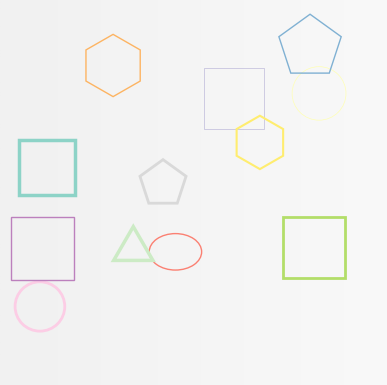[{"shape": "square", "thickness": 2.5, "radius": 0.36, "center": [0.12, 0.565]}, {"shape": "circle", "thickness": 0.5, "radius": 0.35, "center": [0.823, 0.757]}, {"shape": "square", "thickness": 0.5, "radius": 0.39, "center": [0.604, 0.745]}, {"shape": "oval", "thickness": 1, "radius": 0.34, "center": [0.453, 0.346]}, {"shape": "pentagon", "thickness": 1, "radius": 0.42, "center": [0.8, 0.879]}, {"shape": "hexagon", "thickness": 1, "radius": 0.4, "center": [0.292, 0.83]}, {"shape": "square", "thickness": 2, "radius": 0.4, "center": [0.811, 0.357]}, {"shape": "circle", "thickness": 2, "radius": 0.32, "center": [0.103, 0.204]}, {"shape": "pentagon", "thickness": 2, "radius": 0.31, "center": [0.421, 0.523]}, {"shape": "square", "thickness": 1, "radius": 0.41, "center": [0.109, 0.353]}, {"shape": "triangle", "thickness": 2.5, "radius": 0.29, "center": [0.344, 0.353]}, {"shape": "hexagon", "thickness": 1.5, "radius": 0.35, "center": [0.671, 0.63]}]